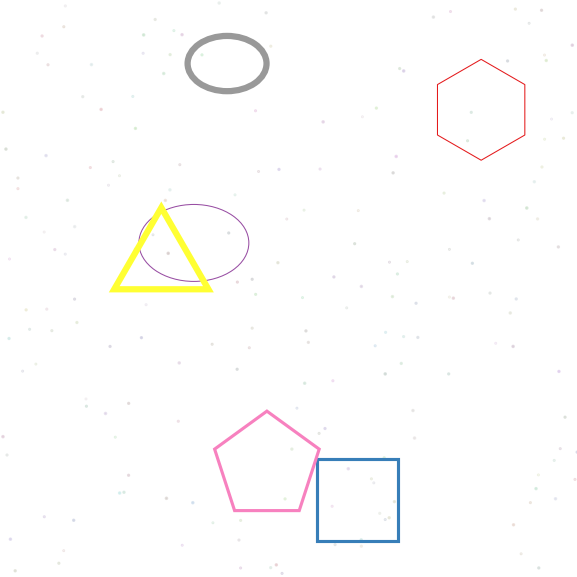[{"shape": "hexagon", "thickness": 0.5, "radius": 0.44, "center": [0.833, 0.809]}, {"shape": "square", "thickness": 1.5, "radius": 0.35, "center": [0.619, 0.133]}, {"shape": "oval", "thickness": 0.5, "radius": 0.48, "center": [0.336, 0.578]}, {"shape": "triangle", "thickness": 3, "radius": 0.47, "center": [0.279, 0.545]}, {"shape": "pentagon", "thickness": 1.5, "radius": 0.48, "center": [0.462, 0.192]}, {"shape": "oval", "thickness": 3, "radius": 0.34, "center": [0.393, 0.889]}]